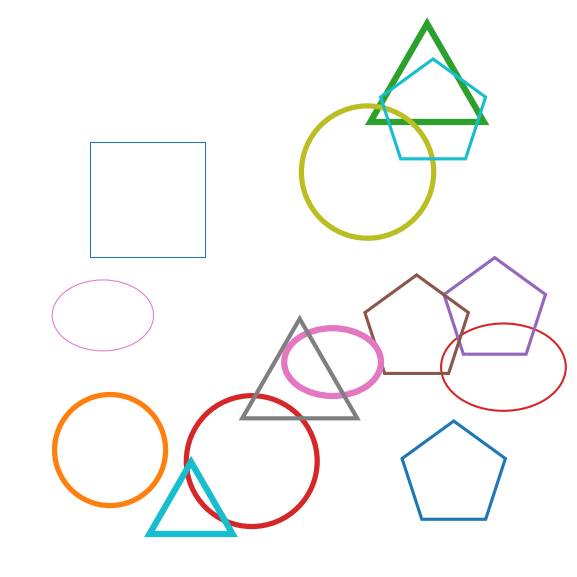[{"shape": "pentagon", "thickness": 1.5, "radius": 0.47, "center": [0.786, 0.176]}, {"shape": "square", "thickness": 0.5, "radius": 0.5, "center": [0.256, 0.653]}, {"shape": "circle", "thickness": 2.5, "radius": 0.48, "center": [0.191, 0.22]}, {"shape": "triangle", "thickness": 3, "radius": 0.57, "center": [0.74, 0.845]}, {"shape": "oval", "thickness": 1, "radius": 0.54, "center": [0.872, 0.363]}, {"shape": "circle", "thickness": 2.5, "radius": 0.57, "center": [0.436, 0.201]}, {"shape": "pentagon", "thickness": 1.5, "radius": 0.46, "center": [0.857, 0.461]}, {"shape": "pentagon", "thickness": 1.5, "radius": 0.47, "center": [0.721, 0.429]}, {"shape": "oval", "thickness": 3, "radius": 0.42, "center": [0.576, 0.372]}, {"shape": "oval", "thickness": 0.5, "radius": 0.44, "center": [0.178, 0.453]}, {"shape": "triangle", "thickness": 2, "radius": 0.57, "center": [0.519, 0.332]}, {"shape": "circle", "thickness": 2.5, "radius": 0.57, "center": [0.636, 0.701]}, {"shape": "pentagon", "thickness": 1.5, "radius": 0.48, "center": [0.75, 0.801]}, {"shape": "triangle", "thickness": 3, "radius": 0.42, "center": [0.331, 0.116]}]